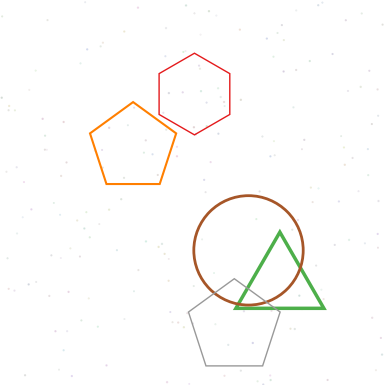[{"shape": "hexagon", "thickness": 1, "radius": 0.53, "center": [0.505, 0.756]}, {"shape": "triangle", "thickness": 2.5, "radius": 0.66, "center": [0.727, 0.265]}, {"shape": "pentagon", "thickness": 1.5, "radius": 0.59, "center": [0.346, 0.617]}, {"shape": "circle", "thickness": 2, "radius": 0.71, "center": [0.645, 0.35]}, {"shape": "pentagon", "thickness": 1, "radius": 0.63, "center": [0.609, 0.151]}]